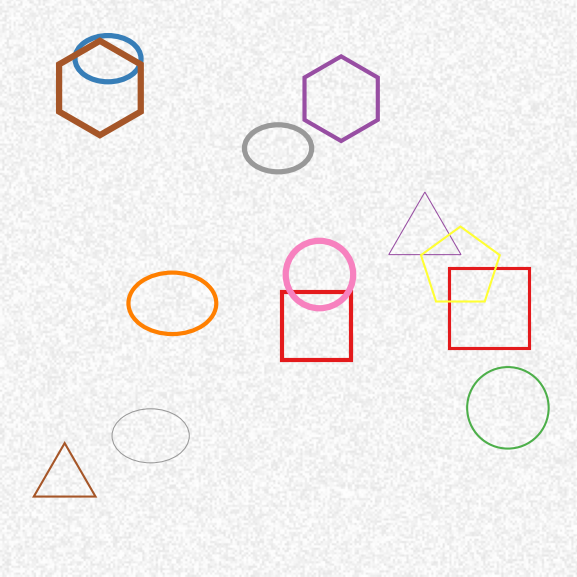[{"shape": "square", "thickness": 2, "radius": 0.3, "center": [0.548, 0.434]}, {"shape": "square", "thickness": 1.5, "radius": 0.35, "center": [0.847, 0.466]}, {"shape": "oval", "thickness": 2.5, "radius": 0.29, "center": [0.187, 0.898]}, {"shape": "circle", "thickness": 1, "radius": 0.35, "center": [0.879, 0.293]}, {"shape": "triangle", "thickness": 0.5, "radius": 0.36, "center": [0.736, 0.594]}, {"shape": "hexagon", "thickness": 2, "radius": 0.37, "center": [0.591, 0.828]}, {"shape": "oval", "thickness": 2, "radius": 0.38, "center": [0.298, 0.474]}, {"shape": "pentagon", "thickness": 1, "radius": 0.36, "center": [0.797, 0.535]}, {"shape": "triangle", "thickness": 1, "radius": 0.31, "center": [0.112, 0.17]}, {"shape": "hexagon", "thickness": 3, "radius": 0.41, "center": [0.173, 0.847]}, {"shape": "circle", "thickness": 3, "radius": 0.29, "center": [0.553, 0.524]}, {"shape": "oval", "thickness": 2.5, "radius": 0.29, "center": [0.482, 0.742]}, {"shape": "oval", "thickness": 0.5, "radius": 0.33, "center": [0.261, 0.244]}]